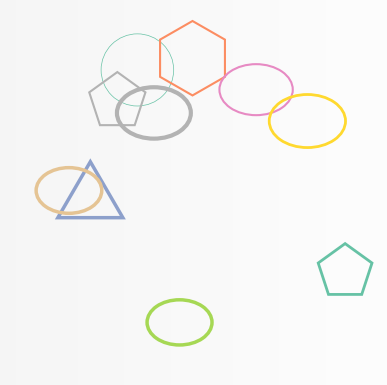[{"shape": "circle", "thickness": 0.5, "radius": 0.47, "center": [0.355, 0.818]}, {"shape": "pentagon", "thickness": 2, "radius": 0.36, "center": [0.891, 0.294]}, {"shape": "hexagon", "thickness": 1.5, "radius": 0.48, "center": [0.497, 0.849]}, {"shape": "triangle", "thickness": 2.5, "radius": 0.48, "center": [0.233, 0.483]}, {"shape": "oval", "thickness": 1.5, "radius": 0.47, "center": [0.661, 0.767]}, {"shape": "oval", "thickness": 2.5, "radius": 0.42, "center": [0.463, 0.163]}, {"shape": "oval", "thickness": 2, "radius": 0.49, "center": [0.793, 0.686]}, {"shape": "oval", "thickness": 2.5, "radius": 0.42, "center": [0.178, 0.505]}, {"shape": "pentagon", "thickness": 1.5, "radius": 0.38, "center": [0.303, 0.737]}, {"shape": "oval", "thickness": 3, "radius": 0.48, "center": [0.397, 0.707]}]